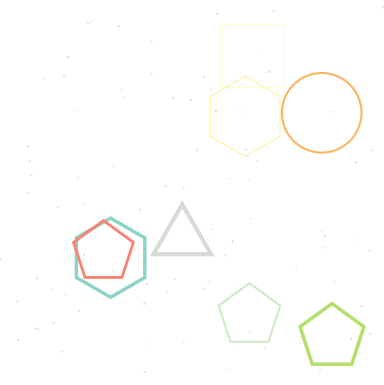[{"shape": "hexagon", "thickness": 2.5, "radius": 0.51, "center": [0.287, 0.331]}, {"shape": "square", "thickness": 0.5, "radius": 0.41, "center": [0.653, 0.856]}, {"shape": "pentagon", "thickness": 2, "radius": 0.41, "center": [0.269, 0.345]}, {"shape": "circle", "thickness": 1.5, "radius": 0.52, "center": [0.836, 0.707]}, {"shape": "pentagon", "thickness": 2.5, "radius": 0.44, "center": [0.862, 0.124]}, {"shape": "triangle", "thickness": 3, "radius": 0.43, "center": [0.473, 0.383]}, {"shape": "pentagon", "thickness": 1.5, "radius": 0.42, "center": [0.648, 0.18]}, {"shape": "hexagon", "thickness": 0.5, "radius": 0.52, "center": [0.637, 0.698]}]